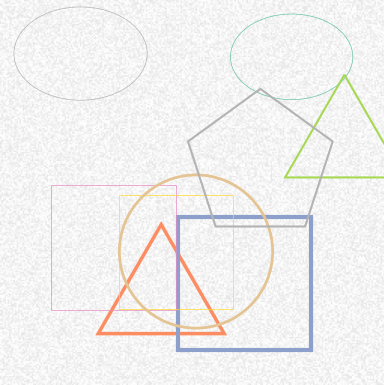[{"shape": "oval", "thickness": 0.5, "radius": 0.79, "center": [0.757, 0.852]}, {"shape": "triangle", "thickness": 2.5, "radius": 0.94, "center": [0.419, 0.228]}, {"shape": "square", "thickness": 3, "radius": 0.87, "center": [0.635, 0.264]}, {"shape": "square", "thickness": 0.5, "radius": 0.81, "center": [0.294, 0.358]}, {"shape": "triangle", "thickness": 1.5, "radius": 0.89, "center": [0.895, 0.628]}, {"shape": "square", "thickness": 0.5, "radius": 0.74, "center": [0.457, 0.346]}, {"shape": "circle", "thickness": 2, "radius": 1.0, "center": [0.509, 0.347]}, {"shape": "pentagon", "thickness": 1.5, "radius": 0.99, "center": [0.676, 0.572]}, {"shape": "oval", "thickness": 0.5, "radius": 0.87, "center": [0.209, 0.861]}]